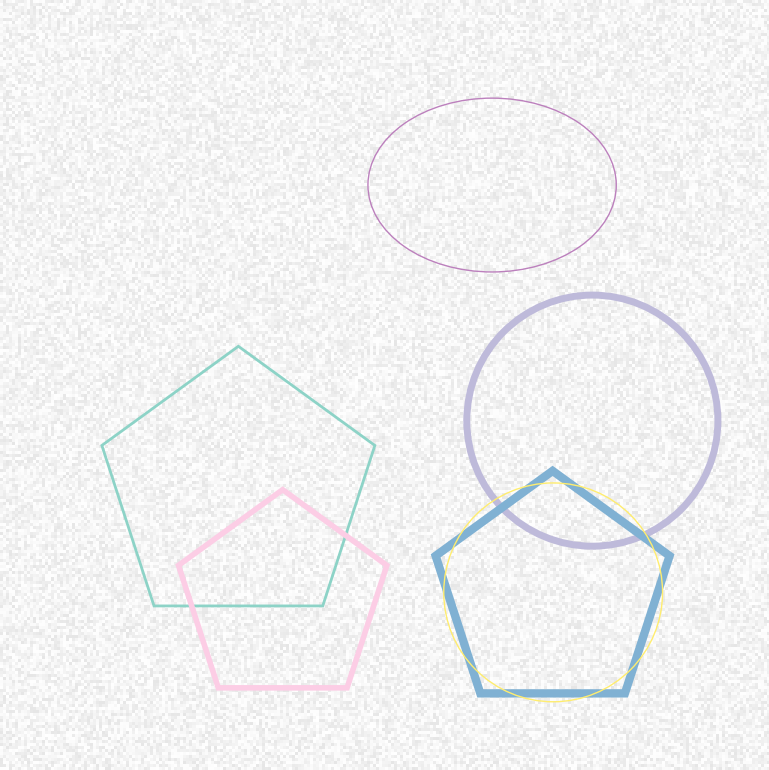[{"shape": "pentagon", "thickness": 1, "radius": 0.93, "center": [0.31, 0.364]}, {"shape": "circle", "thickness": 2.5, "radius": 0.82, "center": [0.769, 0.454]}, {"shape": "pentagon", "thickness": 3, "radius": 0.8, "center": [0.718, 0.229]}, {"shape": "pentagon", "thickness": 2, "radius": 0.71, "center": [0.367, 0.222]}, {"shape": "oval", "thickness": 0.5, "radius": 0.81, "center": [0.639, 0.76]}, {"shape": "circle", "thickness": 0.5, "radius": 0.71, "center": [0.718, 0.231]}]